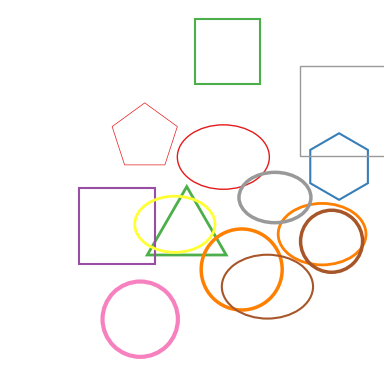[{"shape": "pentagon", "thickness": 0.5, "radius": 0.45, "center": [0.376, 0.644]}, {"shape": "oval", "thickness": 1, "radius": 0.6, "center": [0.58, 0.592]}, {"shape": "hexagon", "thickness": 1.5, "radius": 0.43, "center": [0.881, 0.567]}, {"shape": "square", "thickness": 1.5, "radius": 0.42, "center": [0.592, 0.866]}, {"shape": "triangle", "thickness": 2, "radius": 0.59, "center": [0.485, 0.397]}, {"shape": "square", "thickness": 1.5, "radius": 0.49, "center": [0.303, 0.413]}, {"shape": "oval", "thickness": 2, "radius": 0.57, "center": [0.837, 0.392]}, {"shape": "circle", "thickness": 2.5, "radius": 0.53, "center": [0.628, 0.3]}, {"shape": "oval", "thickness": 2, "radius": 0.52, "center": [0.454, 0.418]}, {"shape": "oval", "thickness": 1.5, "radius": 0.59, "center": [0.695, 0.255]}, {"shape": "circle", "thickness": 2.5, "radius": 0.4, "center": [0.861, 0.373]}, {"shape": "circle", "thickness": 3, "radius": 0.49, "center": [0.364, 0.171]}, {"shape": "square", "thickness": 1, "radius": 0.58, "center": [0.896, 0.711]}, {"shape": "oval", "thickness": 2.5, "radius": 0.47, "center": [0.714, 0.487]}]